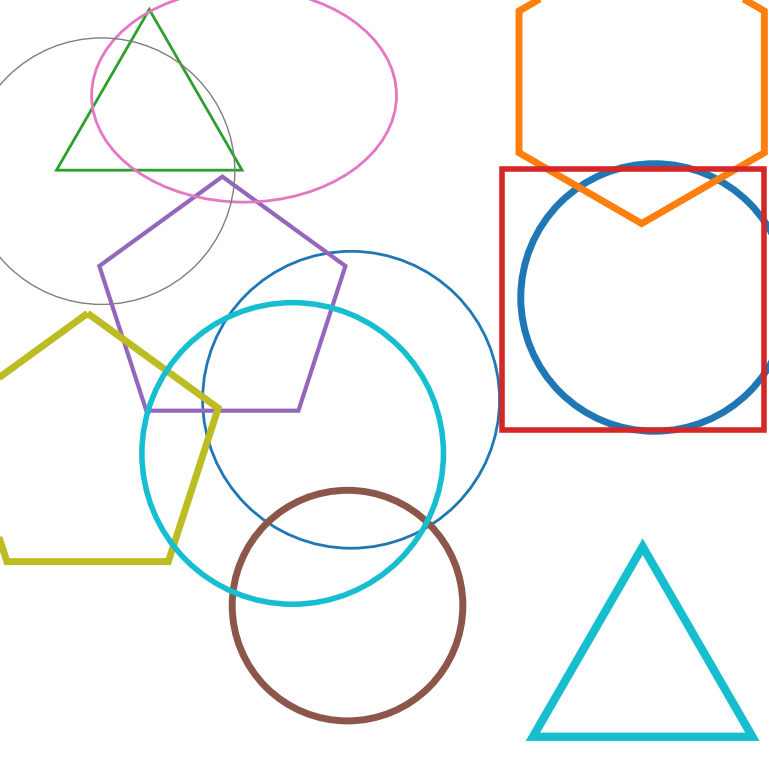[{"shape": "circle", "thickness": 2.5, "radius": 0.87, "center": [0.85, 0.614]}, {"shape": "circle", "thickness": 1, "radius": 0.96, "center": [0.456, 0.481]}, {"shape": "hexagon", "thickness": 2.5, "radius": 0.92, "center": [0.833, 0.894]}, {"shape": "triangle", "thickness": 1, "radius": 0.7, "center": [0.194, 0.849]}, {"shape": "square", "thickness": 2, "radius": 0.85, "center": [0.822, 0.611]}, {"shape": "pentagon", "thickness": 1.5, "radius": 0.84, "center": [0.289, 0.603]}, {"shape": "circle", "thickness": 2.5, "radius": 0.75, "center": [0.451, 0.214]}, {"shape": "oval", "thickness": 1, "radius": 0.99, "center": [0.317, 0.876]}, {"shape": "circle", "thickness": 0.5, "radius": 0.87, "center": [0.132, 0.778]}, {"shape": "pentagon", "thickness": 2.5, "radius": 0.89, "center": [0.114, 0.415]}, {"shape": "triangle", "thickness": 3, "radius": 0.82, "center": [0.835, 0.125]}, {"shape": "circle", "thickness": 2, "radius": 0.98, "center": [0.38, 0.411]}]